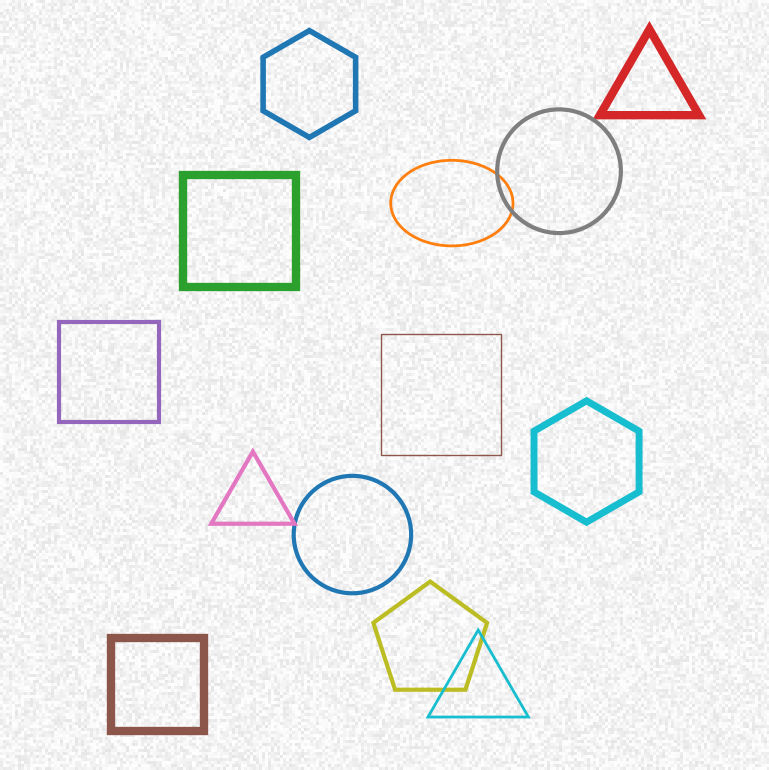[{"shape": "hexagon", "thickness": 2, "radius": 0.35, "center": [0.402, 0.891]}, {"shape": "circle", "thickness": 1.5, "radius": 0.38, "center": [0.458, 0.306]}, {"shape": "oval", "thickness": 1, "radius": 0.4, "center": [0.587, 0.736]}, {"shape": "square", "thickness": 3, "radius": 0.37, "center": [0.311, 0.7]}, {"shape": "triangle", "thickness": 3, "radius": 0.37, "center": [0.843, 0.888]}, {"shape": "square", "thickness": 1.5, "radius": 0.33, "center": [0.142, 0.517]}, {"shape": "square", "thickness": 3, "radius": 0.3, "center": [0.205, 0.111]}, {"shape": "square", "thickness": 0.5, "radius": 0.39, "center": [0.573, 0.488]}, {"shape": "triangle", "thickness": 1.5, "radius": 0.31, "center": [0.328, 0.351]}, {"shape": "circle", "thickness": 1.5, "radius": 0.4, "center": [0.726, 0.778]}, {"shape": "pentagon", "thickness": 1.5, "radius": 0.39, "center": [0.559, 0.167]}, {"shape": "hexagon", "thickness": 2.5, "radius": 0.39, "center": [0.762, 0.401]}, {"shape": "triangle", "thickness": 1, "radius": 0.38, "center": [0.621, 0.106]}]